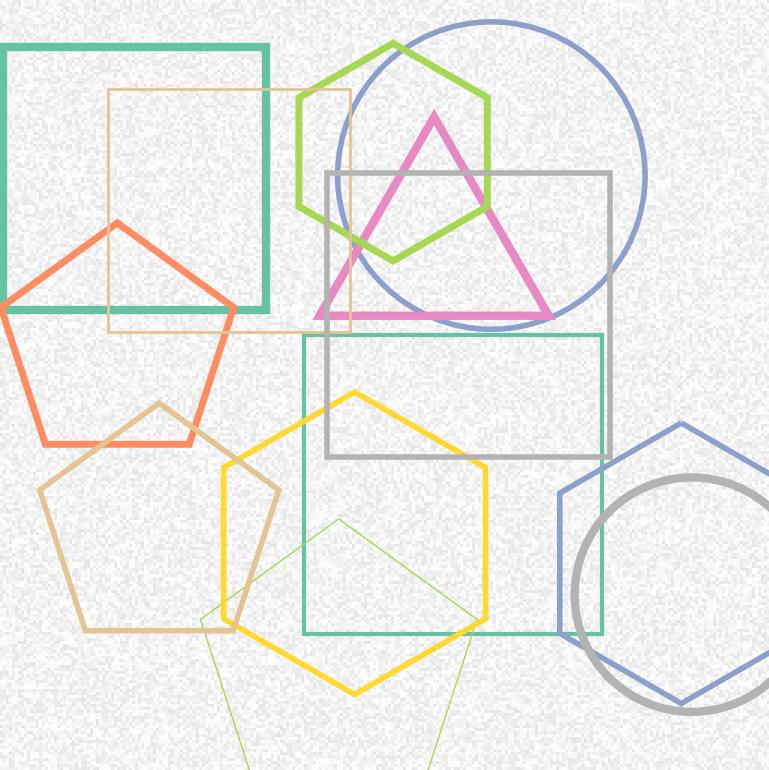[{"shape": "square", "thickness": 1.5, "radius": 0.97, "center": [0.588, 0.371]}, {"shape": "square", "thickness": 3, "radius": 0.85, "center": [0.175, 0.768]}, {"shape": "pentagon", "thickness": 2.5, "radius": 0.79, "center": [0.152, 0.552]}, {"shape": "hexagon", "thickness": 2, "radius": 0.91, "center": [0.885, 0.269]}, {"shape": "circle", "thickness": 2, "radius": 1.0, "center": [0.638, 0.772]}, {"shape": "triangle", "thickness": 3, "radius": 0.86, "center": [0.564, 0.676]}, {"shape": "hexagon", "thickness": 2.5, "radius": 0.71, "center": [0.511, 0.802]}, {"shape": "pentagon", "thickness": 0.5, "radius": 0.94, "center": [0.44, 0.137]}, {"shape": "hexagon", "thickness": 2, "radius": 0.98, "center": [0.461, 0.295]}, {"shape": "pentagon", "thickness": 2, "radius": 0.82, "center": [0.207, 0.313]}, {"shape": "square", "thickness": 1, "radius": 0.79, "center": [0.298, 0.726]}, {"shape": "circle", "thickness": 3, "radius": 0.76, "center": [0.898, 0.228]}, {"shape": "square", "thickness": 2, "radius": 0.92, "center": [0.608, 0.591]}]